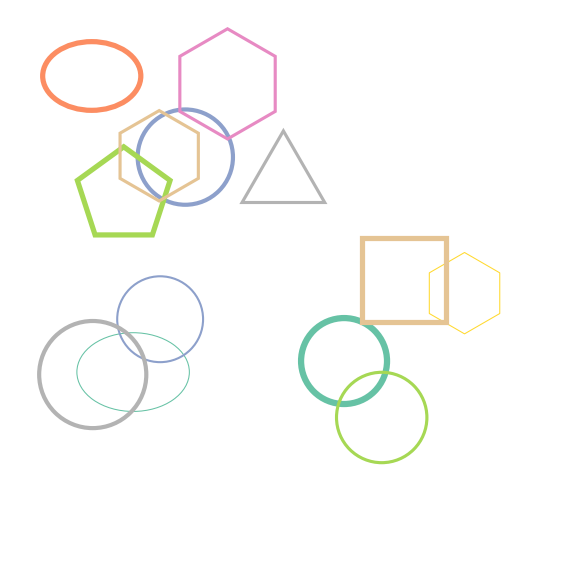[{"shape": "circle", "thickness": 3, "radius": 0.37, "center": [0.596, 0.374]}, {"shape": "oval", "thickness": 0.5, "radius": 0.49, "center": [0.231, 0.355]}, {"shape": "oval", "thickness": 2.5, "radius": 0.42, "center": [0.159, 0.868]}, {"shape": "circle", "thickness": 1, "radius": 0.37, "center": [0.277, 0.446]}, {"shape": "circle", "thickness": 2, "radius": 0.41, "center": [0.321, 0.727]}, {"shape": "hexagon", "thickness": 1.5, "radius": 0.48, "center": [0.394, 0.854]}, {"shape": "pentagon", "thickness": 2.5, "radius": 0.42, "center": [0.214, 0.661]}, {"shape": "circle", "thickness": 1.5, "radius": 0.39, "center": [0.661, 0.276]}, {"shape": "hexagon", "thickness": 0.5, "radius": 0.35, "center": [0.804, 0.491]}, {"shape": "square", "thickness": 2.5, "radius": 0.37, "center": [0.7, 0.514]}, {"shape": "hexagon", "thickness": 1.5, "radius": 0.39, "center": [0.276, 0.729]}, {"shape": "circle", "thickness": 2, "radius": 0.46, "center": [0.161, 0.351]}, {"shape": "triangle", "thickness": 1.5, "radius": 0.41, "center": [0.491, 0.69]}]